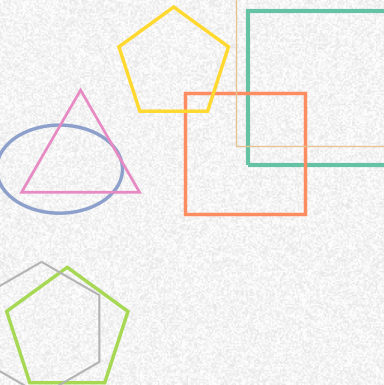[{"shape": "square", "thickness": 3, "radius": 1.0, "center": [0.843, 0.771]}, {"shape": "square", "thickness": 2.5, "radius": 0.78, "center": [0.636, 0.601]}, {"shape": "oval", "thickness": 2.5, "radius": 0.82, "center": [0.155, 0.561]}, {"shape": "triangle", "thickness": 2, "radius": 0.88, "center": [0.209, 0.589]}, {"shape": "pentagon", "thickness": 2.5, "radius": 0.83, "center": [0.175, 0.14]}, {"shape": "pentagon", "thickness": 2.5, "radius": 0.75, "center": [0.451, 0.832]}, {"shape": "square", "thickness": 1, "radius": 1.0, "center": [0.812, 0.82]}, {"shape": "hexagon", "thickness": 1.5, "radius": 0.87, "center": [0.108, 0.147]}]